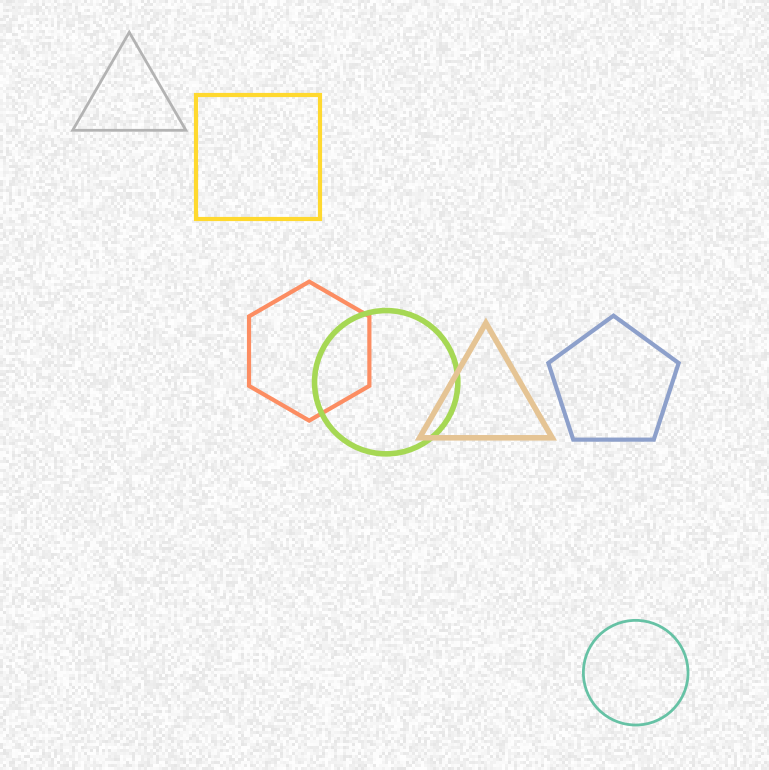[{"shape": "circle", "thickness": 1, "radius": 0.34, "center": [0.826, 0.126]}, {"shape": "hexagon", "thickness": 1.5, "radius": 0.45, "center": [0.402, 0.544]}, {"shape": "pentagon", "thickness": 1.5, "radius": 0.44, "center": [0.797, 0.501]}, {"shape": "circle", "thickness": 2, "radius": 0.47, "center": [0.502, 0.504]}, {"shape": "square", "thickness": 1.5, "radius": 0.4, "center": [0.335, 0.796]}, {"shape": "triangle", "thickness": 2, "radius": 0.5, "center": [0.631, 0.481]}, {"shape": "triangle", "thickness": 1, "radius": 0.42, "center": [0.168, 0.873]}]